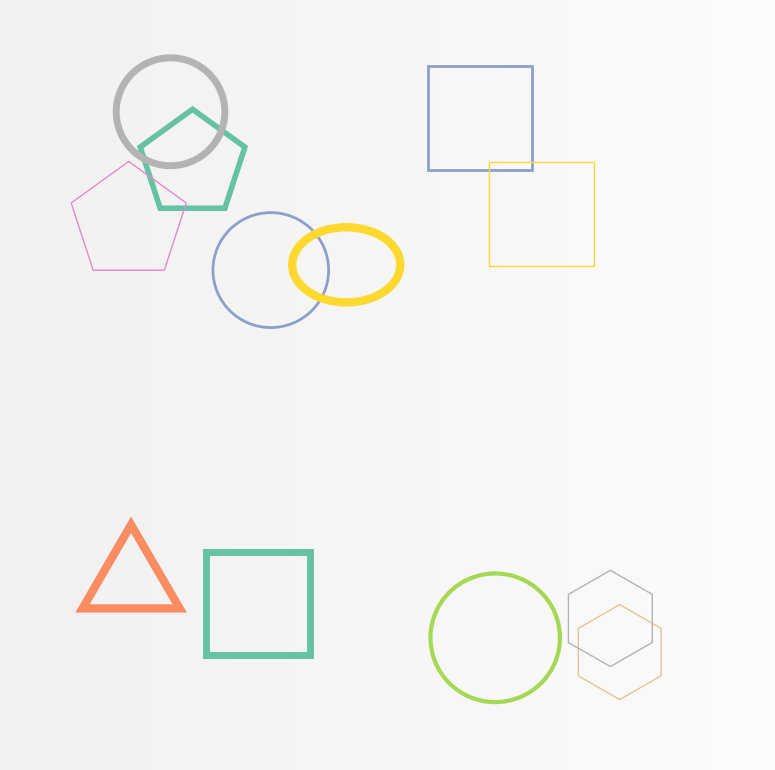[{"shape": "square", "thickness": 2.5, "radius": 0.33, "center": [0.333, 0.217]}, {"shape": "pentagon", "thickness": 2, "radius": 0.36, "center": [0.248, 0.787]}, {"shape": "triangle", "thickness": 3, "radius": 0.36, "center": [0.169, 0.246]}, {"shape": "circle", "thickness": 1, "radius": 0.37, "center": [0.349, 0.649]}, {"shape": "square", "thickness": 1, "radius": 0.34, "center": [0.619, 0.847]}, {"shape": "pentagon", "thickness": 0.5, "radius": 0.39, "center": [0.166, 0.712]}, {"shape": "circle", "thickness": 1.5, "radius": 0.42, "center": [0.639, 0.172]}, {"shape": "square", "thickness": 0.5, "radius": 0.34, "center": [0.699, 0.722]}, {"shape": "oval", "thickness": 3, "radius": 0.35, "center": [0.447, 0.656]}, {"shape": "hexagon", "thickness": 0.5, "radius": 0.31, "center": [0.8, 0.153]}, {"shape": "circle", "thickness": 2.5, "radius": 0.35, "center": [0.22, 0.855]}, {"shape": "hexagon", "thickness": 0.5, "radius": 0.31, "center": [0.788, 0.197]}]